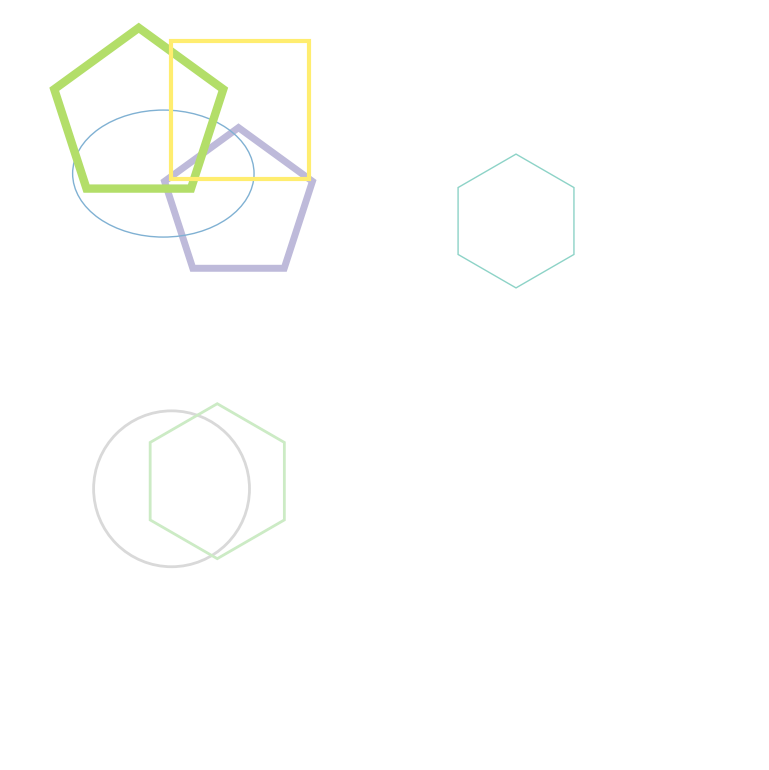[{"shape": "hexagon", "thickness": 0.5, "radius": 0.43, "center": [0.67, 0.713]}, {"shape": "pentagon", "thickness": 2.5, "radius": 0.5, "center": [0.31, 0.733]}, {"shape": "oval", "thickness": 0.5, "radius": 0.59, "center": [0.212, 0.775]}, {"shape": "pentagon", "thickness": 3, "radius": 0.58, "center": [0.18, 0.848]}, {"shape": "circle", "thickness": 1, "radius": 0.51, "center": [0.223, 0.365]}, {"shape": "hexagon", "thickness": 1, "radius": 0.5, "center": [0.282, 0.375]}, {"shape": "square", "thickness": 1.5, "radius": 0.45, "center": [0.312, 0.857]}]